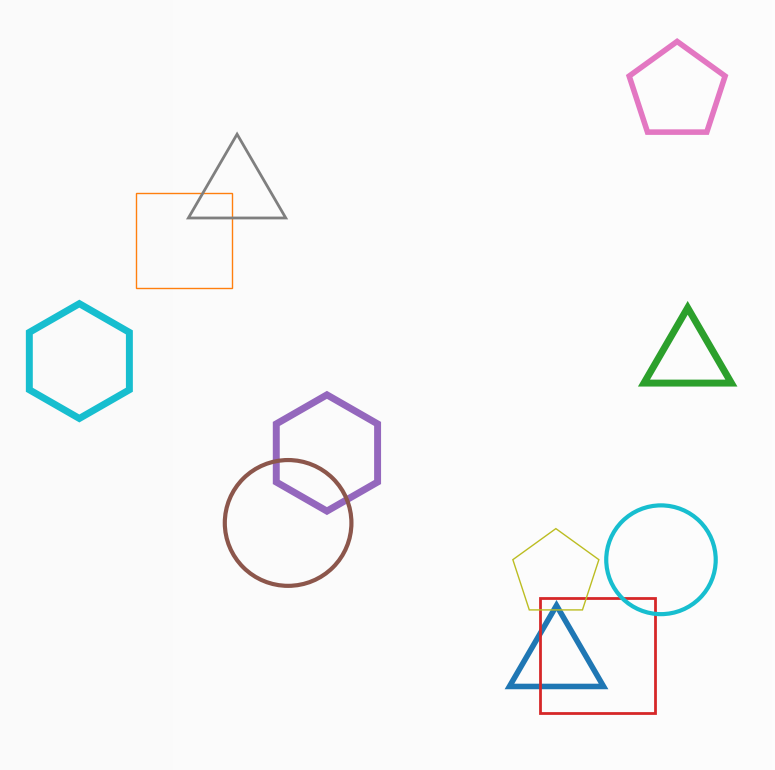[{"shape": "triangle", "thickness": 2, "radius": 0.35, "center": [0.718, 0.144]}, {"shape": "square", "thickness": 0.5, "radius": 0.31, "center": [0.237, 0.688]}, {"shape": "triangle", "thickness": 2.5, "radius": 0.33, "center": [0.887, 0.535]}, {"shape": "square", "thickness": 1, "radius": 0.37, "center": [0.771, 0.149]}, {"shape": "hexagon", "thickness": 2.5, "radius": 0.38, "center": [0.422, 0.412]}, {"shape": "circle", "thickness": 1.5, "radius": 0.41, "center": [0.372, 0.321]}, {"shape": "pentagon", "thickness": 2, "radius": 0.33, "center": [0.874, 0.881]}, {"shape": "triangle", "thickness": 1, "radius": 0.36, "center": [0.306, 0.753]}, {"shape": "pentagon", "thickness": 0.5, "radius": 0.29, "center": [0.717, 0.255]}, {"shape": "hexagon", "thickness": 2.5, "radius": 0.37, "center": [0.102, 0.531]}, {"shape": "circle", "thickness": 1.5, "radius": 0.35, "center": [0.853, 0.273]}]